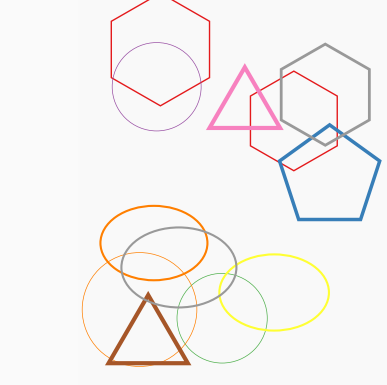[{"shape": "hexagon", "thickness": 1, "radius": 0.65, "center": [0.758, 0.686]}, {"shape": "hexagon", "thickness": 1, "radius": 0.73, "center": [0.414, 0.872]}, {"shape": "pentagon", "thickness": 2.5, "radius": 0.68, "center": [0.851, 0.54]}, {"shape": "circle", "thickness": 0.5, "radius": 0.58, "center": [0.573, 0.173]}, {"shape": "circle", "thickness": 0.5, "radius": 0.57, "center": [0.404, 0.775]}, {"shape": "circle", "thickness": 0.5, "radius": 0.74, "center": [0.36, 0.196]}, {"shape": "oval", "thickness": 1.5, "radius": 0.69, "center": [0.397, 0.369]}, {"shape": "oval", "thickness": 1.5, "radius": 0.71, "center": [0.707, 0.24]}, {"shape": "triangle", "thickness": 3, "radius": 0.59, "center": [0.382, 0.116]}, {"shape": "triangle", "thickness": 3, "radius": 0.53, "center": [0.632, 0.72]}, {"shape": "hexagon", "thickness": 2, "radius": 0.66, "center": [0.839, 0.754]}, {"shape": "oval", "thickness": 1.5, "radius": 0.74, "center": [0.462, 0.305]}]